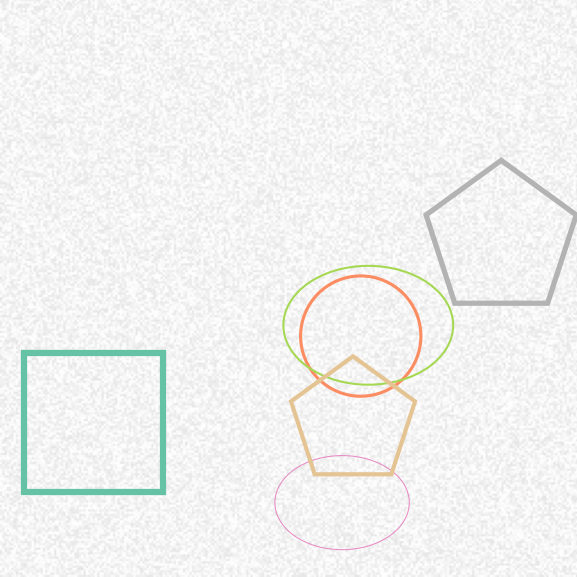[{"shape": "square", "thickness": 3, "radius": 0.6, "center": [0.163, 0.268]}, {"shape": "circle", "thickness": 1.5, "radius": 0.52, "center": [0.625, 0.417]}, {"shape": "oval", "thickness": 0.5, "radius": 0.58, "center": [0.592, 0.129]}, {"shape": "oval", "thickness": 1, "radius": 0.74, "center": [0.638, 0.436]}, {"shape": "pentagon", "thickness": 2, "radius": 0.56, "center": [0.611, 0.269]}, {"shape": "pentagon", "thickness": 2.5, "radius": 0.68, "center": [0.868, 0.585]}]